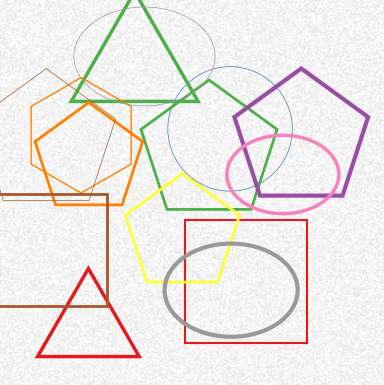[{"shape": "triangle", "thickness": 2.5, "radius": 0.76, "center": [0.23, 0.15]}, {"shape": "square", "thickness": 1.5, "radius": 0.8, "center": [0.639, 0.268]}, {"shape": "circle", "thickness": 0.5, "radius": 0.81, "center": [0.598, 0.665]}, {"shape": "pentagon", "thickness": 2, "radius": 0.93, "center": [0.543, 0.606]}, {"shape": "triangle", "thickness": 2.5, "radius": 0.95, "center": [0.35, 0.832]}, {"shape": "pentagon", "thickness": 3, "radius": 0.91, "center": [0.782, 0.64]}, {"shape": "pentagon", "thickness": 2, "radius": 0.73, "center": [0.231, 0.587]}, {"shape": "hexagon", "thickness": 1, "radius": 0.75, "center": [0.211, 0.649]}, {"shape": "pentagon", "thickness": 2, "radius": 0.78, "center": [0.474, 0.393]}, {"shape": "pentagon", "thickness": 0.5, "radius": 0.95, "center": [0.12, 0.632]}, {"shape": "square", "thickness": 2, "radius": 0.73, "center": [0.132, 0.351]}, {"shape": "oval", "thickness": 2.5, "radius": 0.73, "center": [0.735, 0.547]}, {"shape": "oval", "thickness": 3, "radius": 0.86, "center": [0.6, 0.246]}, {"shape": "oval", "thickness": 0.5, "radius": 0.92, "center": [0.375, 0.853]}]